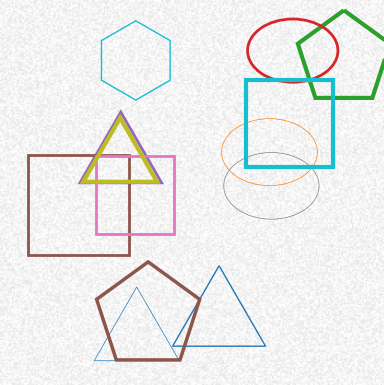[{"shape": "triangle", "thickness": 1, "radius": 0.7, "center": [0.569, 0.17]}, {"shape": "triangle", "thickness": 0.5, "radius": 0.64, "center": [0.355, 0.127]}, {"shape": "oval", "thickness": 0.5, "radius": 0.62, "center": [0.7, 0.605]}, {"shape": "pentagon", "thickness": 3, "radius": 0.63, "center": [0.893, 0.847]}, {"shape": "oval", "thickness": 2, "radius": 0.59, "center": [0.76, 0.869]}, {"shape": "triangle", "thickness": 2, "radius": 0.61, "center": [0.314, 0.586]}, {"shape": "pentagon", "thickness": 2.5, "radius": 0.7, "center": [0.385, 0.179]}, {"shape": "square", "thickness": 2, "radius": 0.65, "center": [0.204, 0.468]}, {"shape": "square", "thickness": 2, "radius": 0.51, "center": [0.352, 0.494]}, {"shape": "oval", "thickness": 0.5, "radius": 0.62, "center": [0.705, 0.517]}, {"shape": "triangle", "thickness": 3, "radius": 0.55, "center": [0.312, 0.583]}, {"shape": "hexagon", "thickness": 1, "radius": 0.51, "center": [0.353, 0.843]}, {"shape": "square", "thickness": 3, "radius": 0.57, "center": [0.751, 0.679]}]